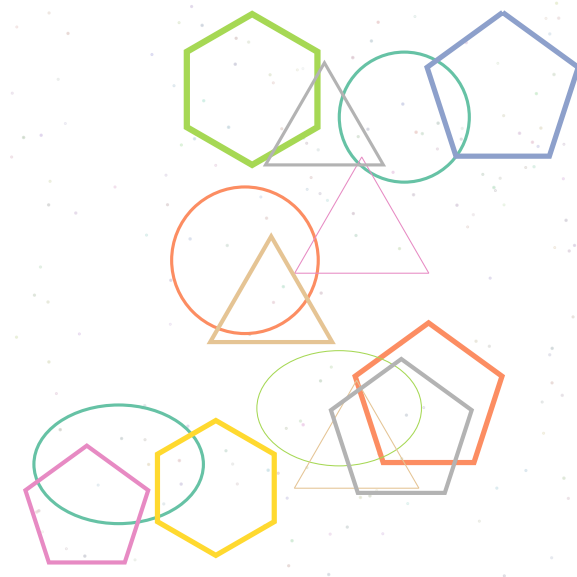[{"shape": "oval", "thickness": 1.5, "radius": 0.73, "center": [0.205, 0.195]}, {"shape": "circle", "thickness": 1.5, "radius": 0.56, "center": [0.7, 0.796]}, {"shape": "circle", "thickness": 1.5, "radius": 0.63, "center": [0.424, 0.548]}, {"shape": "pentagon", "thickness": 2.5, "radius": 0.67, "center": [0.742, 0.306]}, {"shape": "pentagon", "thickness": 2.5, "radius": 0.69, "center": [0.87, 0.84]}, {"shape": "pentagon", "thickness": 2, "radius": 0.56, "center": [0.15, 0.116]}, {"shape": "triangle", "thickness": 0.5, "radius": 0.67, "center": [0.626, 0.593]}, {"shape": "oval", "thickness": 0.5, "radius": 0.71, "center": [0.587, 0.292]}, {"shape": "hexagon", "thickness": 3, "radius": 0.65, "center": [0.437, 0.844]}, {"shape": "hexagon", "thickness": 2.5, "radius": 0.58, "center": [0.374, 0.154]}, {"shape": "triangle", "thickness": 0.5, "radius": 0.62, "center": [0.618, 0.216]}, {"shape": "triangle", "thickness": 2, "radius": 0.61, "center": [0.47, 0.468]}, {"shape": "pentagon", "thickness": 2, "radius": 0.64, "center": [0.695, 0.249]}, {"shape": "triangle", "thickness": 1.5, "radius": 0.59, "center": [0.562, 0.772]}]